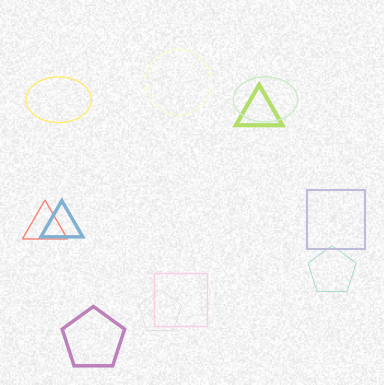[{"shape": "pentagon", "thickness": 0.5, "radius": 0.33, "center": [0.863, 0.296]}, {"shape": "circle", "thickness": 0.5, "radius": 0.43, "center": [0.464, 0.787]}, {"shape": "square", "thickness": 1.5, "radius": 0.38, "center": [0.873, 0.43]}, {"shape": "triangle", "thickness": 1, "radius": 0.34, "center": [0.117, 0.413]}, {"shape": "triangle", "thickness": 2.5, "radius": 0.31, "center": [0.161, 0.416]}, {"shape": "triangle", "thickness": 3, "radius": 0.35, "center": [0.673, 0.71]}, {"shape": "square", "thickness": 1, "radius": 0.34, "center": [0.469, 0.221]}, {"shape": "pentagon", "thickness": 0.5, "radius": 0.29, "center": [0.416, 0.189]}, {"shape": "pentagon", "thickness": 2.5, "radius": 0.43, "center": [0.243, 0.119]}, {"shape": "oval", "thickness": 1, "radius": 0.42, "center": [0.69, 0.742]}, {"shape": "oval", "thickness": 1, "radius": 0.42, "center": [0.152, 0.741]}]